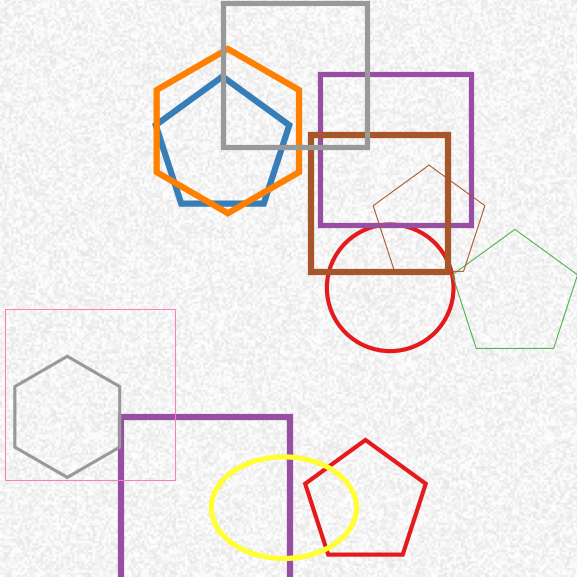[{"shape": "circle", "thickness": 2, "radius": 0.55, "center": [0.676, 0.501]}, {"shape": "pentagon", "thickness": 2, "radius": 0.55, "center": [0.633, 0.128]}, {"shape": "pentagon", "thickness": 3, "radius": 0.61, "center": [0.385, 0.745]}, {"shape": "pentagon", "thickness": 0.5, "radius": 0.57, "center": [0.892, 0.488]}, {"shape": "square", "thickness": 2.5, "radius": 0.65, "center": [0.684, 0.74]}, {"shape": "square", "thickness": 3, "radius": 0.73, "center": [0.356, 0.131]}, {"shape": "hexagon", "thickness": 3, "radius": 0.71, "center": [0.395, 0.772]}, {"shape": "oval", "thickness": 2.5, "radius": 0.63, "center": [0.492, 0.12]}, {"shape": "square", "thickness": 3, "radius": 0.6, "center": [0.657, 0.647]}, {"shape": "pentagon", "thickness": 0.5, "radius": 0.51, "center": [0.743, 0.612]}, {"shape": "square", "thickness": 0.5, "radius": 0.74, "center": [0.156, 0.316]}, {"shape": "square", "thickness": 2.5, "radius": 0.62, "center": [0.511, 0.87]}, {"shape": "hexagon", "thickness": 1.5, "radius": 0.52, "center": [0.116, 0.277]}]